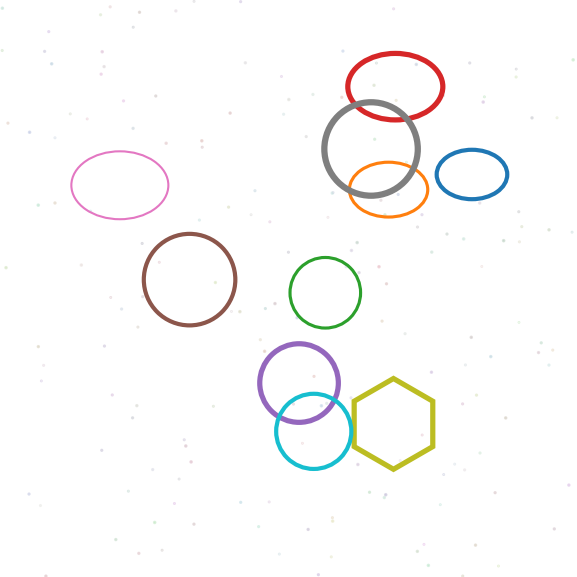[{"shape": "oval", "thickness": 2, "radius": 0.31, "center": [0.817, 0.697]}, {"shape": "oval", "thickness": 1.5, "radius": 0.34, "center": [0.673, 0.671]}, {"shape": "circle", "thickness": 1.5, "radius": 0.31, "center": [0.563, 0.492]}, {"shape": "oval", "thickness": 2.5, "radius": 0.41, "center": [0.685, 0.849]}, {"shape": "circle", "thickness": 2.5, "radius": 0.34, "center": [0.518, 0.336]}, {"shape": "circle", "thickness": 2, "radius": 0.4, "center": [0.328, 0.515]}, {"shape": "oval", "thickness": 1, "radius": 0.42, "center": [0.208, 0.678]}, {"shape": "circle", "thickness": 3, "radius": 0.4, "center": [0.643, 0.741]}, {"shape": "hexagon", "thickness": 2.5, "radius": 0.39, "center": [0.681, 0.265]}, {"shape": "circle", "thickness": 2, "radius": 0.33, "center": [0.543, 0.252]}]